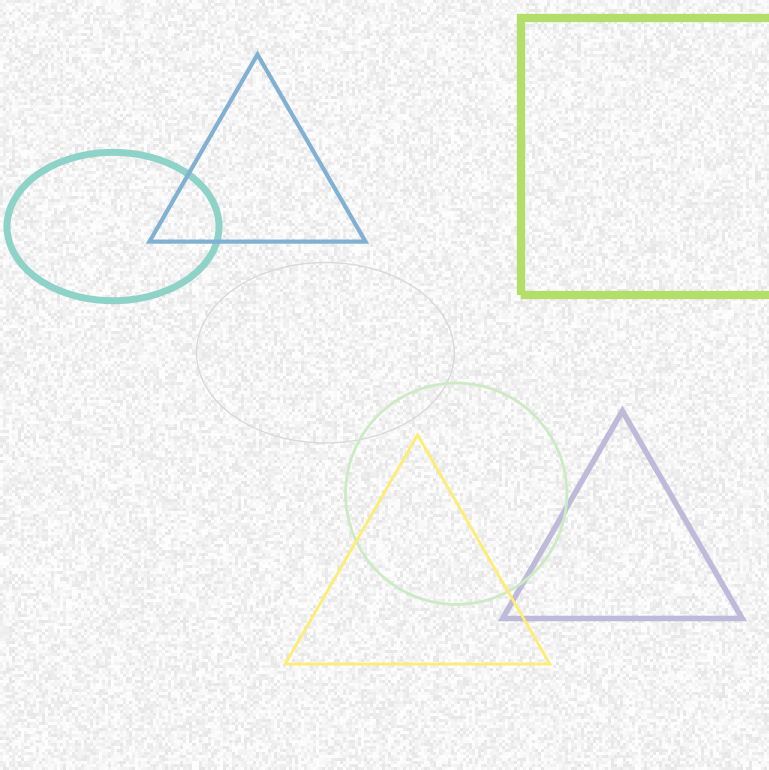[{"shape": "oval", "thickness": 2.5, "radius": 0.69, "center": [0.147, 0.706]}, {"shape": "triangle", "thickness": 2, "radius": 0.9, "center": [0.808, 0.287]}, {"shape": "triangle", "thickness": 1.5, "radius": 0.81, "center": [0.334, 0.767]}, {"shape": "square", "thickness": 3, "radius": 0.9, "center": [0.856, 0.796]}, {"shape": "oval", "thickness": 0.5, "radius": 0.84, "center": [0.423, 0.542]}, {"shape": "circle", "thickness": 1, "radius": 0.72, "center": [0.593, 0.359]}, {"shape": "triangle", "thickness": 1, "radius": 0.99, "center": [0.542, 0.237]}]